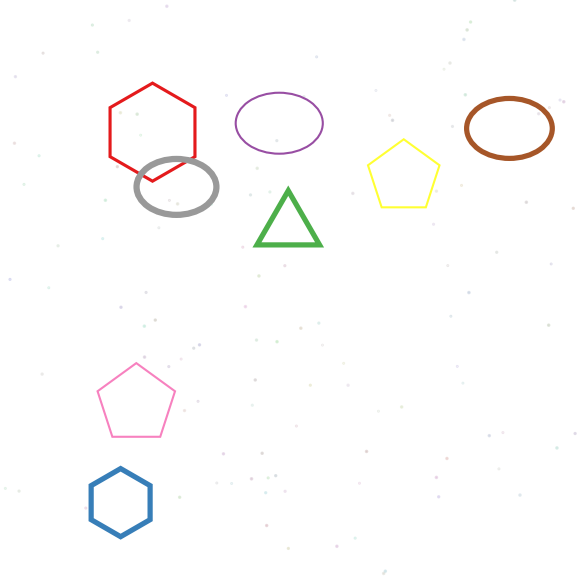[{"shape": "hexagon", "thickness": 1.5, "radius": 0.42, "center": [0.264, 0.77]}, {"shape": "hexagon", "thickness": 2.5, "radius": 0.29, "center": [0.209, 0.129]}, {"shape": "triangle", "thickness": 2.5, "radius": 0.31, "center": [0.499, 0.606]}, {"shape": "oval", "thickness": 1, "radius": 0.38, "center": [0.484, 0.786]}, {"shape": "pentagon", "thickness": 1, "radius": 0.33, "center": [0.699, 0.693]}, {"shape": "oval", "thickness": 2.5, "radius": 0.37, "center": [0.882, 0.777]}, {"shape": "pentagon", "thickness": 1, "radius": 0.35, "center": [0.236, 0.3]}, {"shape": "oval", "thickness": 3, "radius": 0.35, "center": [0.306, 0.675]}]